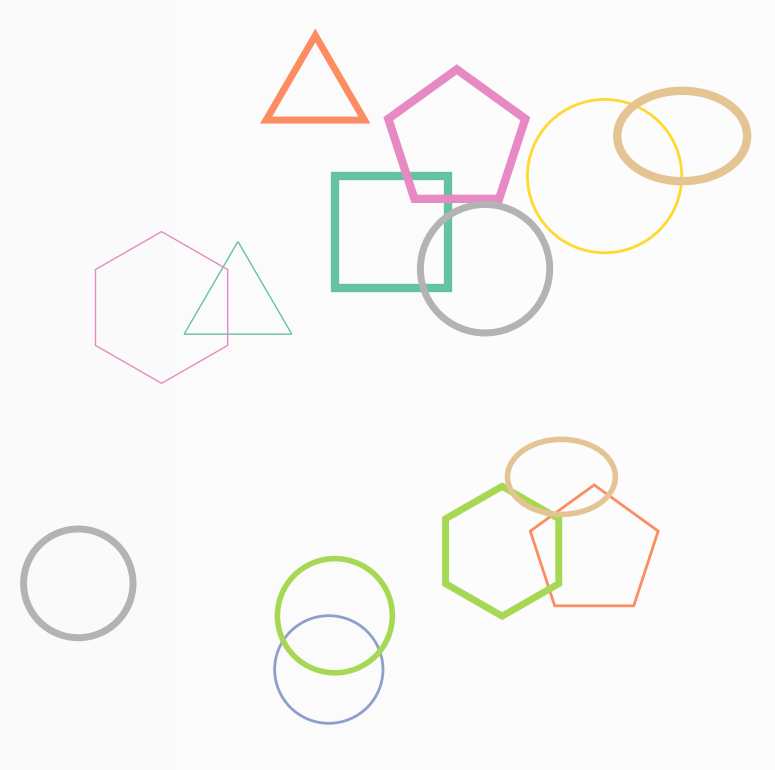[{"shape": "triangle", "thickness": 0.5, "radius": 0.4, "center": [0.307, 0.606]}, {"shape": "square", "thickness": 3, "radius": 0.37, "center": [0.505, 0.699]}, {"shape": "triangle", "thickness": 2.5, "radius": 0.37, "center": [0.407, 0.881]}, {"shape": "pentagon", "thickness": 1, "radius": 0.43, "center": [0.767, 0.283]}, {"shape": "circle", "thickness": 1, "radius": 0.35, "center": [0.424, 0.131]}, {"shape": "pentagon", "thickness": 3, "radius": 0.46, "center": [0.589, 0.817]}, {"shape": "hexagon", "thickness": 0.5, "radius": 0.49, "center": [0.208, 0.601]}, {"shape": "circle", "thickness": 2, "radius": 0.37, "center": [0.432, 0.2]}, {"shape": "hexagon", "thickness": 2.5, "radius": 0.42, "center": [0.648, 0.284]}, {"shape": "circle", "thickness": 1, "radius": 0.5, "center": [0.78, 0.771]}, {"shape": "oval", "thickness": 3, "radius": 0.42, "center": [0.88, 0.823]}, {"shape": "oval", "thickness": 2, "radius": 0.35, "center": [0.724, 0.381]}, {"shape": "circle", "thickness": 2.5, "radius": 0.35, "center": [0.101, 0.242]}, {"shape": "circle", "thickness": 2.5, "radius": 0.42, "center": [0.626, 0.651]}]